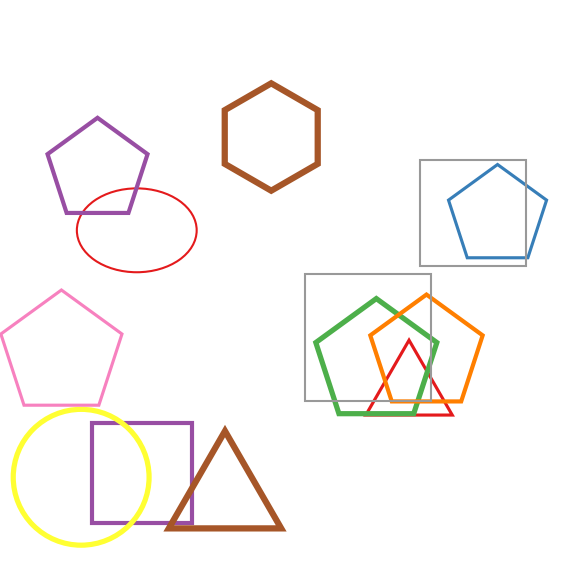[{"shape": "oval", "thickness": 1, "radius": 0.52, "center": [0.237, 0.6]}, {"shape": "triangle", "thickness": 1.5, "radius": 0.43, "center": [0.708, 0.324]}, {"shape": "pentagon", "thickness": 1.5, "radius": 0.45, "center": [0.862, 0.625]}, {"shape": "pentagon", "thickness": 2.5, "radius": 0.55, "center": [0.652, 0.372]}, {"shape": "pentagon", "thickness": 2, "radius": 0.46, "center": [0.169, 0.704]}, {"shape": "square", "thickness": 2, "radius": 0.43, "center": [0.246, 0.18]}, {"shape": "pentagon", "thickness": 2, "radius": 0.51, "center": [0.738, 0.387]}, {"shape": "circle", "thickness": 2.5, "radius": 0.59, "center": [0.141, 0.173]}, {"shape": "hexagon", "thickness": 3, "radius": 0.46, "center": [0.47, 0.762]}, {"shape": "triangle", "thickness": 3, "radius": 0.56, "center": [0.39, 0.14]}, {"shape": "pentagon", "thickness": 1.5, "radius": 0.55, "center": [0.106, 0.387]}, {"shape": "square", "thickness": 1, "radius": 0.55, "center": [0.637, 0.414]}, {"shape": "square", "thickness": 1, "radius": 0.46, "center": [0.819, 0.63]}]